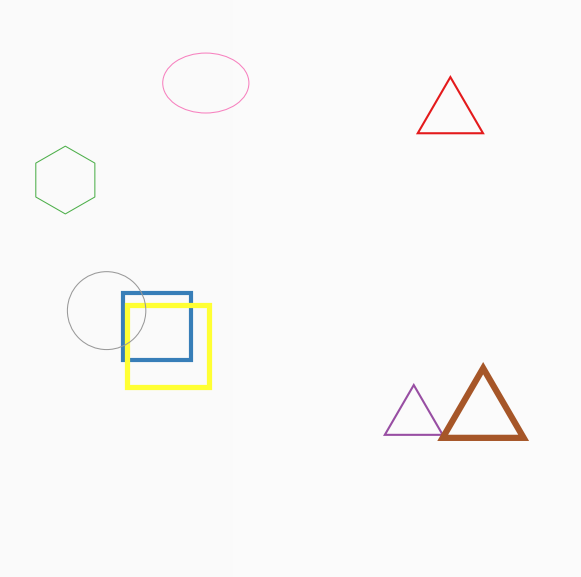[{"shape": "triangle", "thickness": 1, "radius": 0.32, "center": [0.775, 0.801]}, {"shape": "square", "thickness": 2, "radius": 0.29, "center": [0.269, 0.434]}, {"shape": "hexagon", "thickness": 0.5, "radius": 0.29, "center": [0.112, 0.687]}, {"shape": "triangle", "thickness": 1, "radius": 0.29, "center": [0.712, 0.275]}, {"shape": "square", "thickness": 2.5, "radius": 0.35, "center": [0.288, 0.4]}, {"shape": "triangle", "thickness": 3, "radius": 0.4, "center": [0.831, 0.281]}, {"shape": "oval", "thickness": 0.5, "radius": 0.37, "center": [0.354, 0.855]}, {"shape": "circle", "thickness": 0.5, "radius": 0.34, "center": [0.183, 0.461]}]